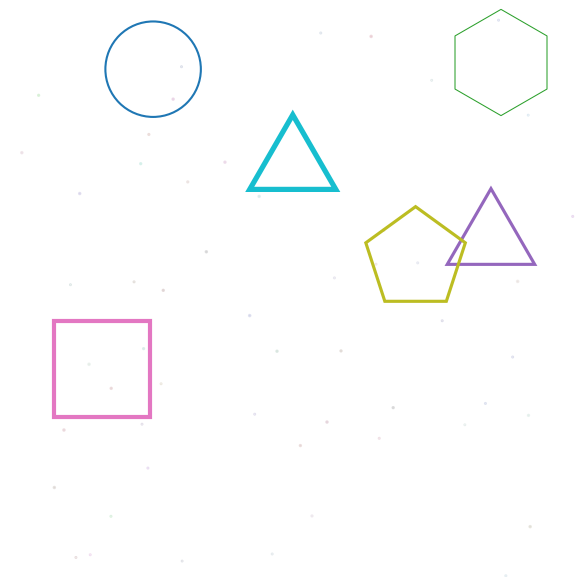[{"shape": "circle", "thickness": 1, "radius": 0.41, "center": [0.265, 0.879]}, {"shape": "hexagon", "thickness": 0.5, "radius": 0.46, "center": [0.868, 0.891]}, {"shape": "triangle", "thickness": 1.5, "radius": 0.44, "center": [0.85, 0.585]}, {"shape": "square", "thickness": 2, "radius": 0.42, "center": [0.176, 0.361]}, {"shape": "pentagon", "thickness": 1.5, "radius": 0.45, "center": [0.72, 0.551]}, {"shape": "triangle", "thickness": 2.5, "radius": 0.43, "center": [0.507, 0.714]}]